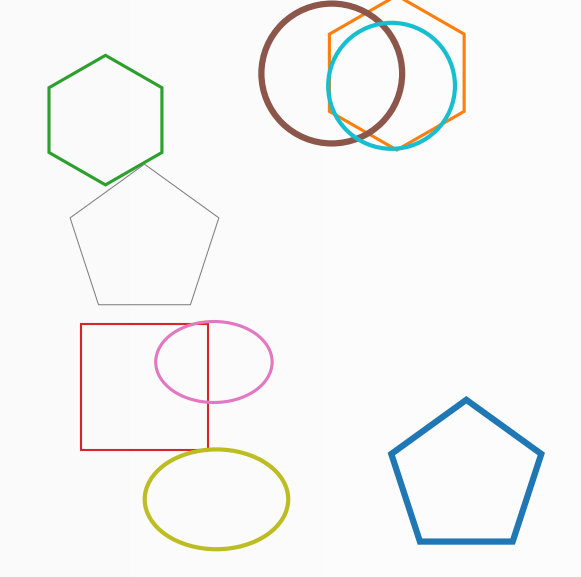[{"shape": "pentagon", "thickness": 3, "radius": 0.68, "center": [0.802, 0.171]}, {"shape": "hexagon", "thickness": 1.5, "radius": 0.67, "center": [0.683, 0.873]}, {"shape": "hexagon", "thickness": 1.5, "radius": 0.56, "center": [0.181, 0.791]}, {"shape": "square", "thickness": 1, "radius": 0.55, "center": [0.248, 0.329]}, {"shape": "circle", "thickness": 3, "radius": 0.61, "center": [0.571, 0.872]}, {"shape": "oval", "thickness": 1.5, "radius": 0.5, "center": [0.368, 0.372]}, {"shape": "pentagon", "thickness": 0.5, "radius": 0.67, "center": [0.249, 0.58]}, {"shape": "oval", "thickness": 2, "radius": 0.62, "center": [0.372, 0.135]}, {"shape": "circle", "thickness": 2, "radius": 0.55, "center": [0.674, 0.851]}]